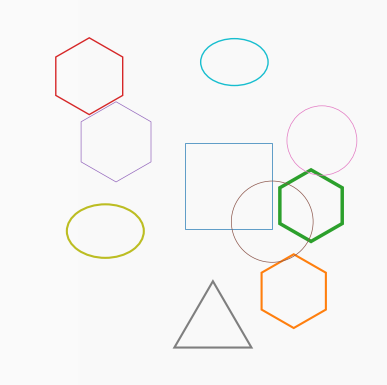[{"shape": "square", "thickness": 0.5, "radius": 0.56, "center": [0.589, 0.516]}, {"shape": "hexagon", "thickness": 1.5, "radius": 0.48, "center": [0.758, 0.244]}, {"shape": "hexagon", "thickness": 2.5, "radius": 0.46, "center": [0.803, 0.466]}, {"shape": "hexagon", "thickness": 1, "radius": 0.5, "center": [0.23, 0.802]}, {"shape": "hexagon", "thickness": 0.5, "radius": 0.52, "center": [0.299, 0.632]}, {"shape": "circle", "thickness": 0.5, "radius": 0.53, "center": [0.703, 0.424]}, {"shape": "circle", "thickness": 0.5, "radius": 0.45, "center": [0.831, 0.635]}, {"shape": "triangle", "thickness": 1.5, "radius": 0.57, "center": [0.549, 0.155]}, {"shape": "oval", "thickness": 1.5, "radius": 0.5, "center": [0.272, 0.4]}, {"shape": "oval", "thickness": 1, "radius": 0.43, "center": [0.605, 0.839]}]